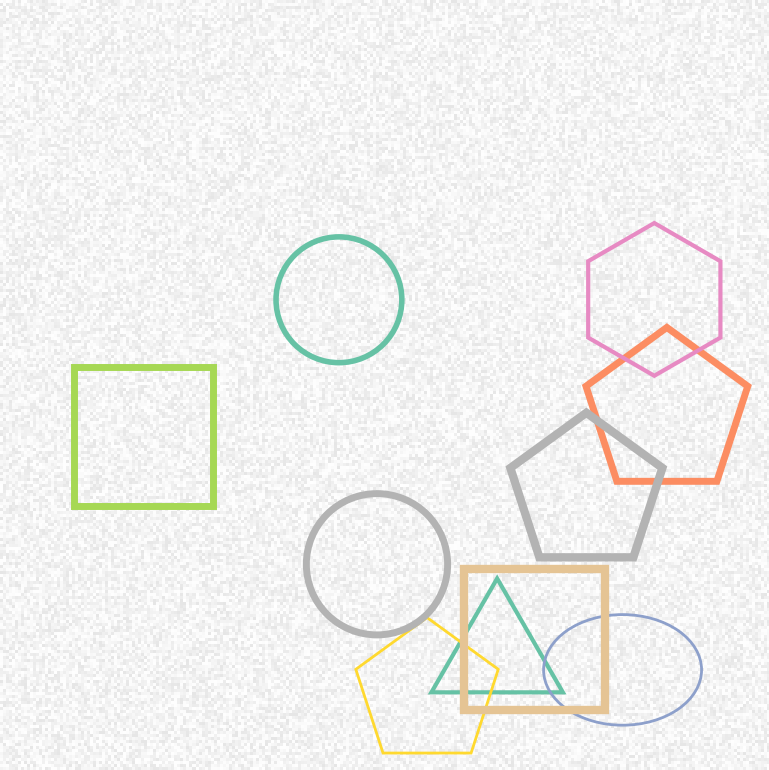[{"shape": "circle", "thickness": 2, "radius": 0.41, "center": [0.44, 0.611]}, {"shape": "triangle", "thickness": 1.5, "radius": 0.49, "center": [0.646, 0.15]}, {"shape": "pentagon", "thickness": 2.5, "radius": 0.55, "center": [0.866, 0.464]}, {"shape": "oval", "thickness": 1, "radius": 0.51, "center": [0.809, 0.13]}, {"shape": "hexagon", "thickness": 1.5, "radius": 0.5, "center": [0.85, 0.611]}, {"shape": "square", "thickness": 2.5, "radius": 0.45, "center": [0.186, 0.433]}, {"shape": "pentagon", "thickness": 1, "radius": 0.49, "center": [0.555, 0.101]}, {"shape": "square", "thickness": 3, "radius": 0.46, "center": [0.694, 0.169]}, {"shape": "circle", "thickness": 2.5, "radius": 0.46, "center": [0.49, 0.267]}, {"shape": "pentagon", "thickness": 3, "radius": 0.52, "center": [0.762, 0.36]}]